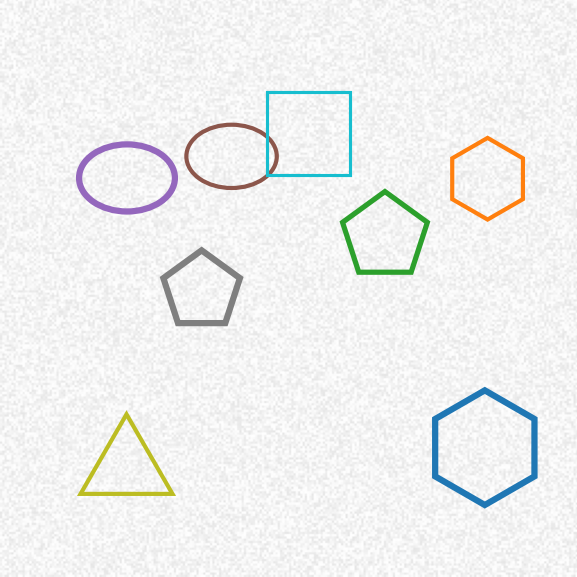[{"shape": "hexagon", "thickness": 3, "radius": 0.5, "center": [0.84, 0.224]}, {"shape": "hexagon", "thickness": 2, "radius": 0.35, "center": [0.844, 0.69]}, {"shape": "pentagon", "thickness": 2.5, "radius": 0.39, "center": [0.667, 0.59]}, {"shape": "oval", "thickness": 3, "radius": 0.41, "center": [0.22, 0.691]}, {"shape": "oval", "thickness": 2, "radius": 0.39, "center": [0.401, 0.728]}, {"shape": "pentagon", "thickness": 3, "radius": 0.35, "center": [0.349, 0.496]}, {"shape": "triangle", "thickness": 2, "radius": 0.46, "center": [0.219, 0.19]}, {"shape": "square", "thickness": 1.5, "radius": 0.36, "center": [0.534, 0.768]}]